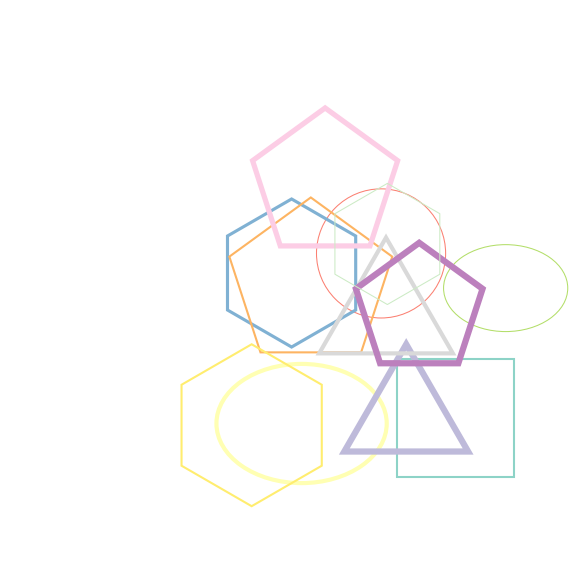[{"shape": "square", "thickness": 1, "radius": 0.51, "center": [0.789, 0.276]}, {"shape": "oval", "thickness": 2, "radius": 0.74, "center": [0.522, 0.266]}, {"shape": "triangle", "thickness": 3, "radius": 0.62, "center": [0.703, 0.279]}, {"shape": "circle", "thickness": 0.5, "radius": 0.56, "center": [0.66, 0.56]}, {"shape": "hexagon", "thickness": 1.5, "radius": 0.64, "center": [0.505, 0.526]}, {"shape": "pentagon", "thickness": 1, "radius": 0.74, "center": [0.538, 0.509]}, {"shape": "oval", "thickness": 0.5, "radius": 0.54, "center": [0.876, 0.5]}, {"shape": "pentagon", "thickness": 2.5, "radius": 0.66, "center": [0.563, 0.68]}, {"shape": "triangle", "thickness": 2, "radius": 0.67, "center": [0.668, 0.454]}, {"shape": "pentagon", "thickness": 3, "radius": 0.58, "center": [0.726, 0.463]}, {"shape": "hexagon", "thickness": 0.5, "radius": 0.52, "center": [0.671, 0.577]}, {"shape": "hexagon", "thickness": 1, "radius": 0.7, "center": [0.436, 0.263]}]